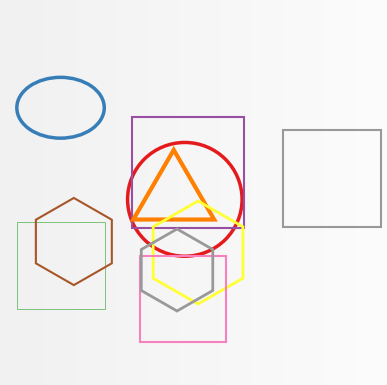[{"shape": "circle", "thickness": 2.5, "radius": 0.74, "center": [0.477, 0.482]}, {"shape": "oval", "thickness": 2.5, "radius": 0.56, "center": [0.156, 0.72]}, {"shape": "square", "thickness": 0.5, "radius": 0.57, "center": [0.157, 0.31]}, {"shape": "square", "thickness": 1.5, "radius": 0.72, "center": [0.485, 0.551]}, {"shape": "triangle", "thickness": 3, "radius": 0.6, "center": [0.448, 0.49]}, {"shape": "hexagon", "thickness": 2, "radius": 0.67, "center": [0.511, 0.344]}, {"shape": "hexagon", "thickness": 1.5, "radius": 0.57, "center": [0.191, 0.373]}, {"shape": "square", "thickness": 1.5, "radius": 0.56, "center": [0.472, 0.223]}, {"shape": "hexagon", "thickness": 2, "radius": 0.53, "center": [0.457, 0.299]}, {"shape": "square", "thickness": 1.5, "radius": 0.63, "center": [0.856, 0.536]}]